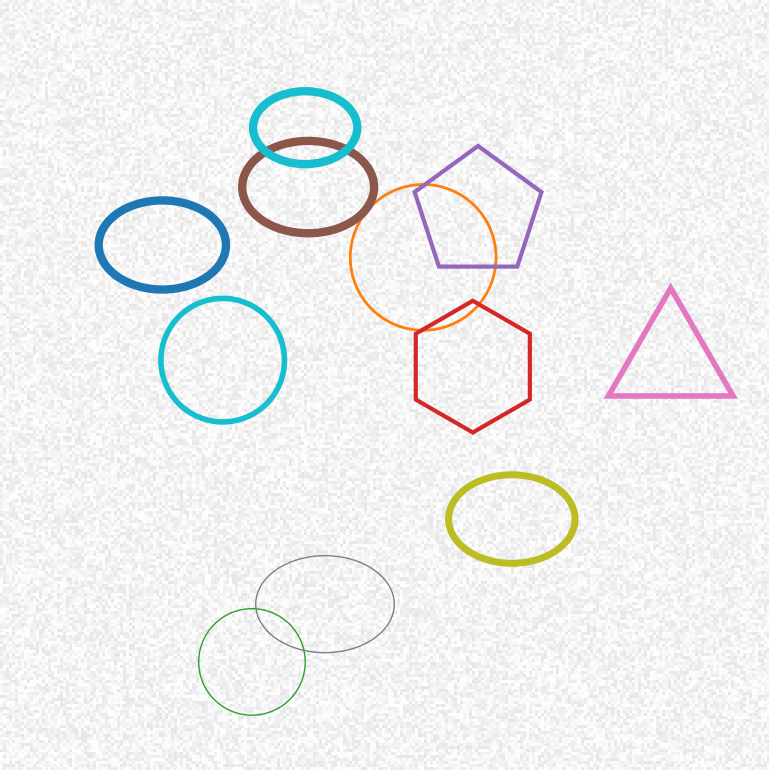[{"shape": "oval", "thickness": 3, "radius": 0.41, "center": [0.211, 0.682]}, {"shape": "circle", "thickness": 1, "radius": 0.47, "center": [0.55, 0.666]}, {"shape": "circle", "thickness": 0.5, "radius": 0.35, "center": [0.327, 0.14]}, {"shape": "hexagon", "thickness": 1.5, "radius": 0.43, "center": [0.614, 0.524]}, {"shape": "pentagon", "thickness": 1.5, "radius": 0.43, "center": [0.621, 0.724]}, {"shape": "oval", "thickness": 3, "radius": 0.43, "center": [0.4, 0.757]}, {"shape": "triangle", "thickness": 2, "radius": 0.47, "center": [0.871, 0.532]}, {"shape": "oval", "thickness": 0.5, "radius": 0.45, "center": [0.422, 0.215]}, {"shape": "oval", "thickness": 2.5, "radius": 0.41, "center": [0.665, 0.326]}, {"shape": "circle", "thickness": 2, "radius": 0.4, "center": [0.289, 0.532]}, {"shape": "oval", "thickness": 3, "radius": 0.34, "center": [0.396, 0.834]}]